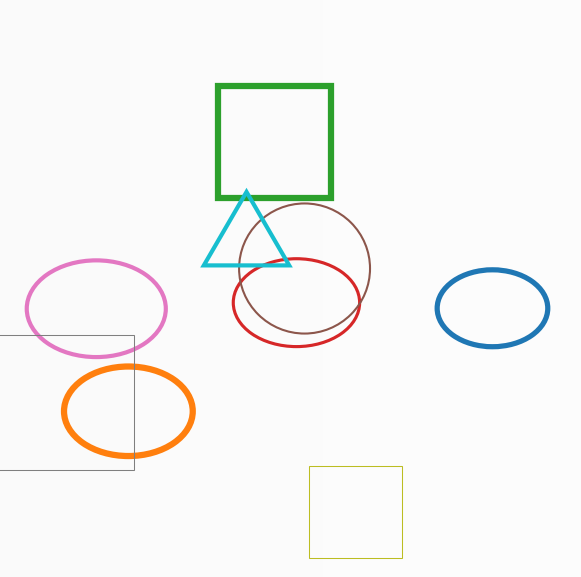[{"shape": "oval", "thickness": 2.5, "radius": 0.48, "center": [0.847, 0.465]}, {"shape": "oval", "thickness": 3, "radius": 0.55, "center": [0.221, 0.287]}, {"shape": "square", "thickness": 3, "radius": 0.48, "center": [0.472, 0.753]}, {"shape": "oval", "thickness": 1.5, "radius": 0.54, "center": [0.51, 0.475]}, {"shape": "circle", "thickness": 1, "radius": 0.56, "center": [0.524, 0.534]}, {"shape": "oval", "thickness": 2, "radius": 0.6, "center": [0.166, 0.465]}, {"shape": "square", "thickness": 0.5, "radius": 0.59, "center": [0.113, 0.302]}, {"shape": "square", "thickness": 0.5, "radius": 0.4, "center": [0.612, 0.113]}, {"shape": "triangle", "thickness": 2, "radius": 0.42, "center": [0.424, 0.582]}]